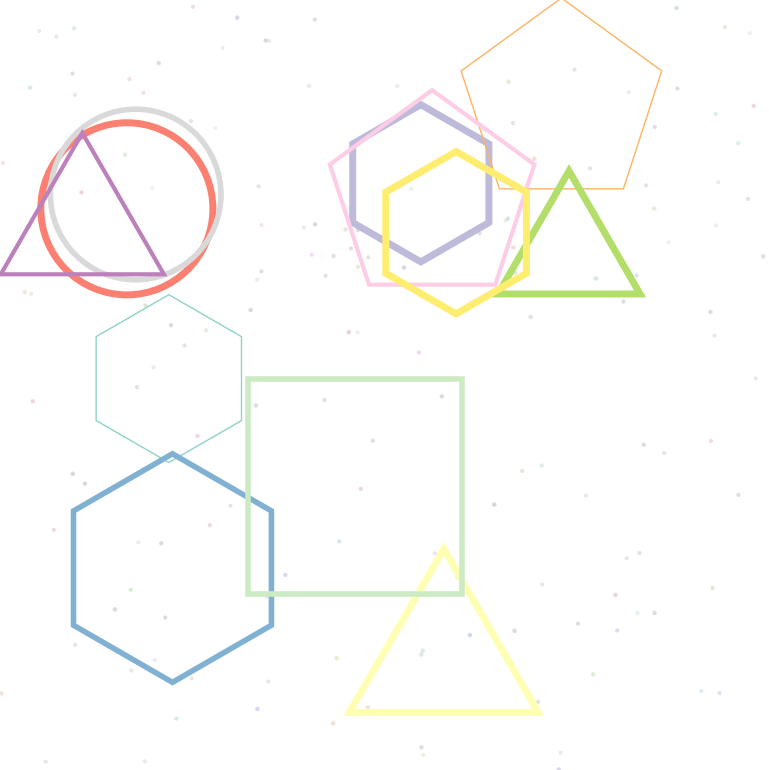[{"shape": "hexagon", "thickness": 0.5, "radius": 0.54, "center": [0.219, 0.508]}, {"shape": "triangle", "thickness": 2.5, "radius": 0.71, "center": [0.576, 0.146]}, {"shape": "hexagon", "thickness": 2.5, "radius": 0.51, "center": [0.546, 0.762]}, {"shape": "circle", "thickness": 2.5, "radius": 0.56, "center": [0.165, 0.729]}, {"shape": "hexagon", "thickness": 2, "radius": 0.74, "center": [0.224, 0.262]}, {"shape": "pentagon", "thickness": 0.5, "radius": 0.68, "center": [0.729, 0.866]}, {"shape": "triangle", "thickness": 2.5, "radius": 0.53, "center": [0.739, 0.671]}, {"shape": "pentagon", "thickness": 1.5, "radius": 0.7, "center": [0.561, 0.743]}, {"shape": "circle", "thickness": 2, "radius": 0.55, "center": [0.176, 0.747]}, {"shape": "triangle", "thickness": 1.5, "radius": 0.61, "center": [0.107, 0.705]}, {"shape": "square", "thickness": 2, "radius": 0.7, "center": [0.461, 0.368]}, {"shape": "hexagon", "thickness": 2.5, "radius": 0.53, "center": [0.592, 0.698]}]